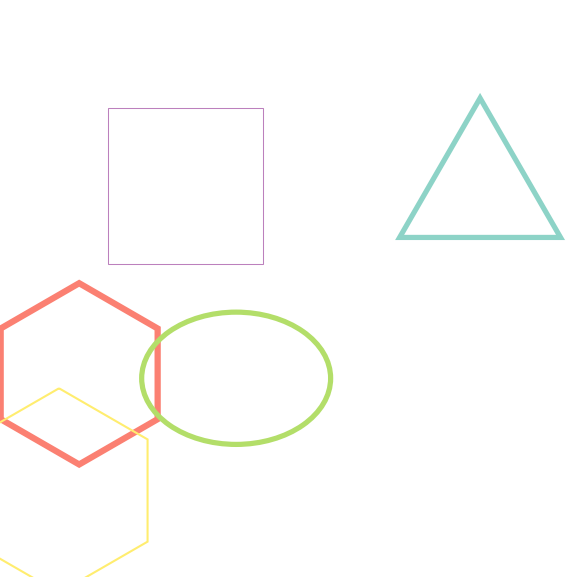[{"shape": "triangle", "thickness": 2.5, "radius": 0.8, "center": [0.831, 0.668]}, {"shape": "hexagon", "thickness": 3, "radius": 0.78, "center": [0.137, 0.352]}, {"shape": "oval", "thickness": 2.5, "radius": 0.82, "center": [0.409, 0.344]}, {"shape": "square", "thickness": 0.5, "radius": 0.67, "center": [0.321, 0.677]}, {"shape": "hexagon", "thickness": 1, "radius": 0.89, "center": [0.102, 0.15]}]